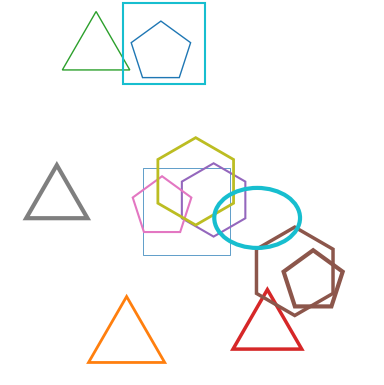[{"shape": "pentagon", "thickness": 1, "radius": 0.41, "center": [0.418, 0.864]}, {"shape": "square", "thickness": 0.5, "radius": 0.56, "center": [0.483, 0.45]}, {"shape": "triangle", "thickness": 2, "radius": 0.57, "center": [0.329, 0.116]}, {"shape": "triangle", "thickness": 1, "radius": 0.51, "center": [0.25, 0.869]}, {"shape": "triangle", "thickness": 2.5, "radius": 0.52, "center": [0.694, 0.145]}, {"shape": "hexagon", "thickness": 1.5, "radius": 0.48, "center": [0.555, 0.481]}, {"shape": "pentagon", "thickness": 3, "radius": 0.4, "center": [0.813, 0.269]}, {"shape": "hexagon", "thickness": 2.5, "radius": 0.57, "center": [0.766, 0.295]}, {"shape": "pentagon", "thickness": 1.5, "radius": 0.4, "center": [0.421, 0.462]}, {"shape": "triangle", "thickness": 3, "radius": 0.46, "center": [0.148, 0.479]}, {"shape": "hexagon", "thickness": 2, "radius": 0.57, "center": [0.508, 0.529]}, {"shape": "oval", "thickness": 3, "radius": 0.56, "center": [0.668, 0.434]}, {"shape": "square", "thickness": 1.5, "radius": 0.53, "center": [0.426, 0.887]}]